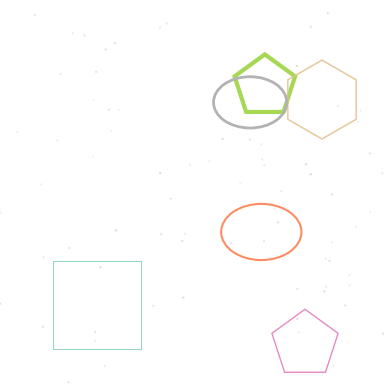[{"shape": "square", "thickness": 0.5, "radius": 0.57, "center": [0.253, 0.208]}, {"shape": "oval", "thickness": 1.5, "radius": 0.52, "center": [0.679, 0.397]}, {"shape": "pentagon", "thickness": 1, "radius": 0.45, "center": [0.792, 0.106]}, {"shape": "pentagon", "thickness": 3, "radius": 0.41, "center": [0.688, 0.776]}, {"shape": "hexagon", "thickness": 1, "radius": 0.51, "center": [0.836, 0.741]}, {"shape": "oval", "thickness": 2, "radius": 0.48, "center": [0.65, 0.734]}]